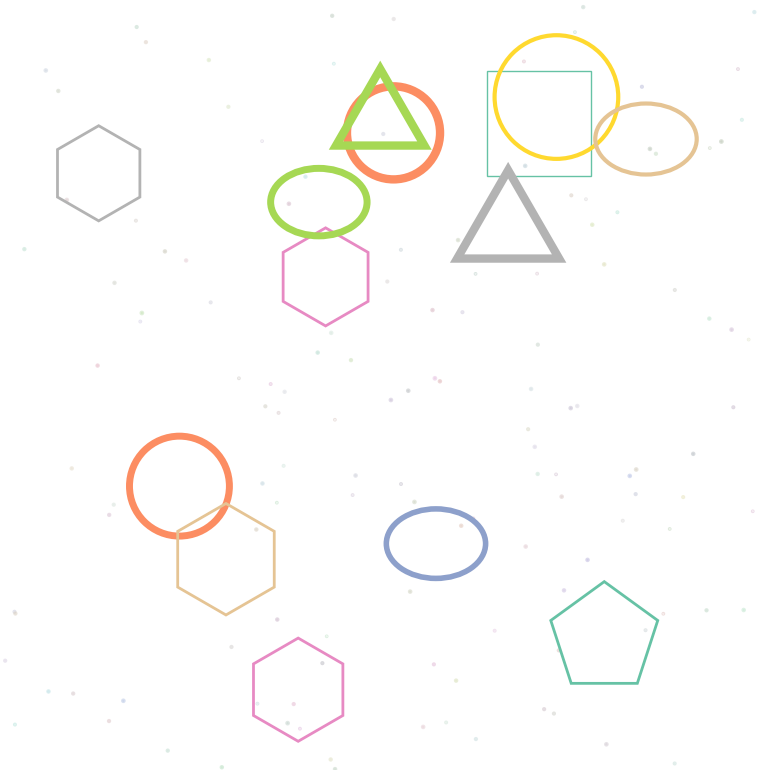[{"shape": "square", "thickness": 0.5, "radius": 0.34, "center": [0.7, 0.84]}, {"shape": "pentagon", "thickness": 1, "radius": 0.37, "center": [0.785, 0.172]}, {"shape": "circle", "thickness": 2.5, "radius": 0.32, "center": [0.233, 0.369]}, {"shape": "circle", "thickness": 3, "radius": 0.3, "center": [0.511, 0.827]}, {"shape": "oval", "thickness": 2, "radius": 0.32, "center": [0.566, 0.294]}, {"shape": "hexagon", "thickness": 1, "radius": 0.34, "center": [0.387, 0.104]}, {"shape": "hexagon", "thickness": 1, "radius": 0.32, "center": [0.423, 0.64]}, {"shape": "triangle", "thickness": 3, "radius": 0.33, "center": [0.494, 0.844]}, {"shape": "oval", "thickness": 2.5, "radius": 0.31, "center": [0.414, 0.738]}, {"shape": "circle", "thickness": 1.5, "radius": 0.4, "center": [0.723, 0.874]}, {"shape": "hexagon", "thickness": 1, "radius": 0.36, "center": [0.293, 0.274]}, {"shape": "oval", "thickness": 1.5, "radius": 0.33, "center": [0.839, 0.819]}, {"shape": "hexagon", "thickness": 1, "radius": 0.31, "center": [0.128, 0.775]}, {"shape": "triangle", "thickness": 3, "radius": 0.38, "center": [0.66, 0.702]}]